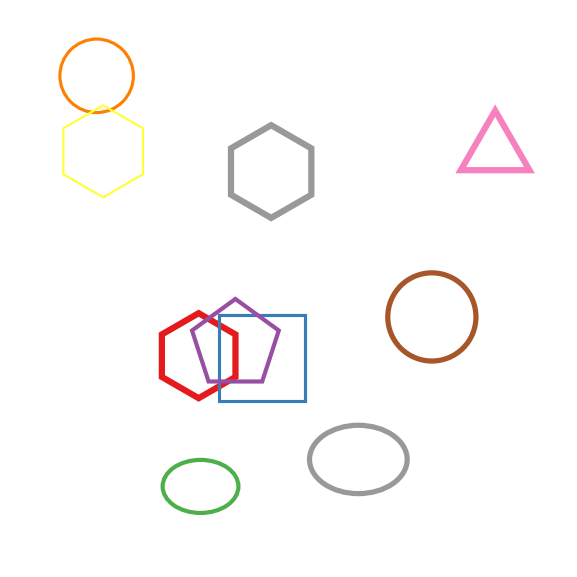[{"shape": "hexagon", "thickness": 3, "radius": 0.37, "center": [0.344, 0.383]}, {"shape": "square", "thickness": 1.5, "radius": 0.37, "center": [0.453, 0.38]}, {"shape": "oval", "thickness": 2, "radius": 0.33, "center": [0.347, 0.157]}, {"shape": "pentagon", "thickness": 2, "radius": 0.39, "center": [0.408, 0.402]}, {"shape": "circle", "thickness": 1.5, "radius": 0.32, "center": [0.167, 0.868]}, {"shape": "hexagon", "thickness": 1, "radius": 0.4, "center": [0.179, 0.737]}, {"shape": "circle", "thickness": 2.5, "radius": 0.38, "center": [0.748, 0.45]}, {"shape": "triangle", "thickness": 3, "radius": 0.34, "center": [0.857, 0.739]}, {"shape": "oval", "thickness": 2.5, "radius": 0.42, "center": [0.621, 0.204]}, {"shape": "hexagon", "thickness": 3, "radius": 0.4, "center": [0.47, 0.702]}]